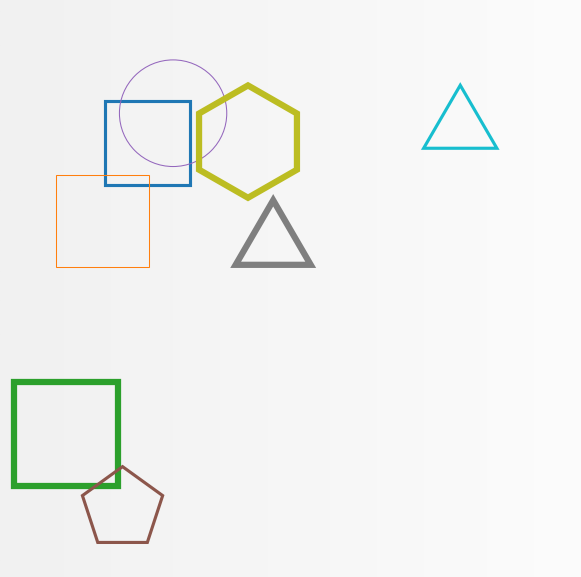[{"shape": "square", "thickness": 1.5, "radius": 0.37, "center": [0.253, 0.752]}, {"shape": "square", "thickness": 0.5, "radius": 0.4, "center": [0.176, 0.617]}, {"shape": "square", "thickness": 3, "radius": 0.45, "center": [0.113, 0.247]}, {"shape": "circle", "thickness": 0.5, "radius": 0.46, "center": [0.298, 0.803]}, {"shape": "pentagon", "thickness": 1.5, "radius": 0.36, "center": [0.211, 0.119]}, {"shape": "triangle", "thickness": 3, "radius": 0.37, "center": [0.47, 0.578]}, {"shape": "hexagon", "thickness": 3, "radius": 0.49, "center": [0.427, 0.754]}, {"shape": "triangle", "thickness": 1.5, "radius": 0.36, "center": [0.792, 0.779]}]